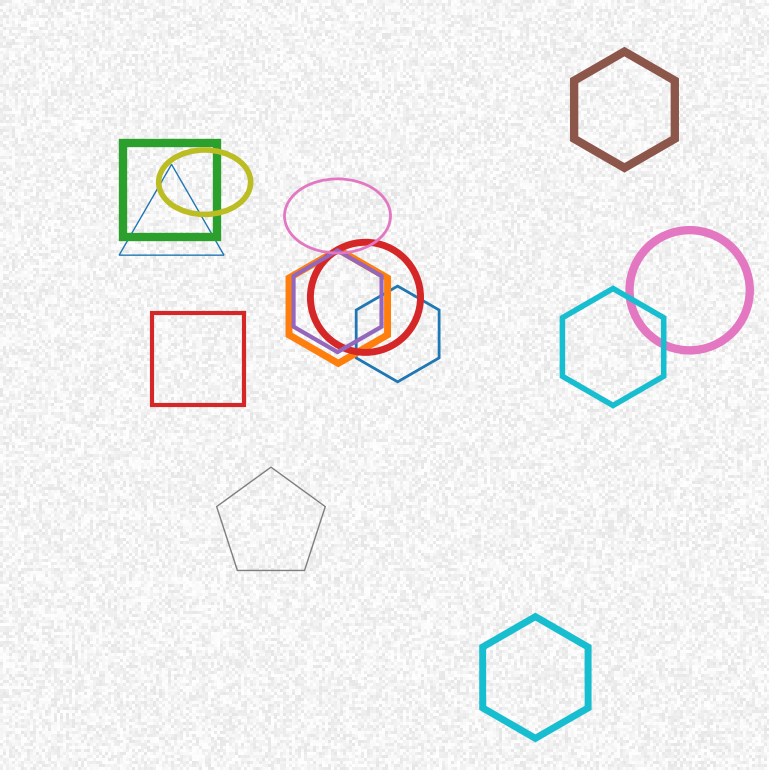[{"shape": "triangle", "thickness": 0.5, "radius": 0.39, "center": [0.223, 0.708]}, {"shape": "hexagon", "thickness": 1, "radius": 0.31, "center": [0.516, 0.566]}, {"shape": "hexagon", "thickness": 2.5, "radius": 0.37, "center": [0.439, 0.602]}, {"shape": "square", "thickness": 3, "radius": 0.3, "center": [0.221, 0.753]}, {"shape": "circle", "thickness": 2.5, "radius": 0.36, "center": [0.475, 0.614]}, {"shape": "square", "thickness": 1.5, "radius": 0.3, "center": [0.257, 0.533]}, {"shape": "hexagon", "thickness": 1.5, "radius": 0.33, "center": [0.438, 0.609]}, {"shape": "hexagon", "thickness": 3, "radius": 0.38, "center": [0.811, 0.858]}, {"shape": "circle", "thickness": 3, "radius": 0.39, "center": [0.896, 0.623]}, {"shape": "oval", "thickness": 1, "radius": 0.34, "center": [0.438, 0.72]}, {"shape": "pentagon", "thickness": 0.5, "radius": 0.37, "center": [0.352, 0.319]}, {"shape": "oval", "thickness": 2, "radius": 0.3, "center": [0.266, 0.763]}, {"shape": "hexagon", "thickness": 2.5, "radius": 0.4, "center": [0.695, 0.12]}, {"shape": "hexagon", "thickness": 2, "radius": 0.38, "center": [0.796, 0.549]}]